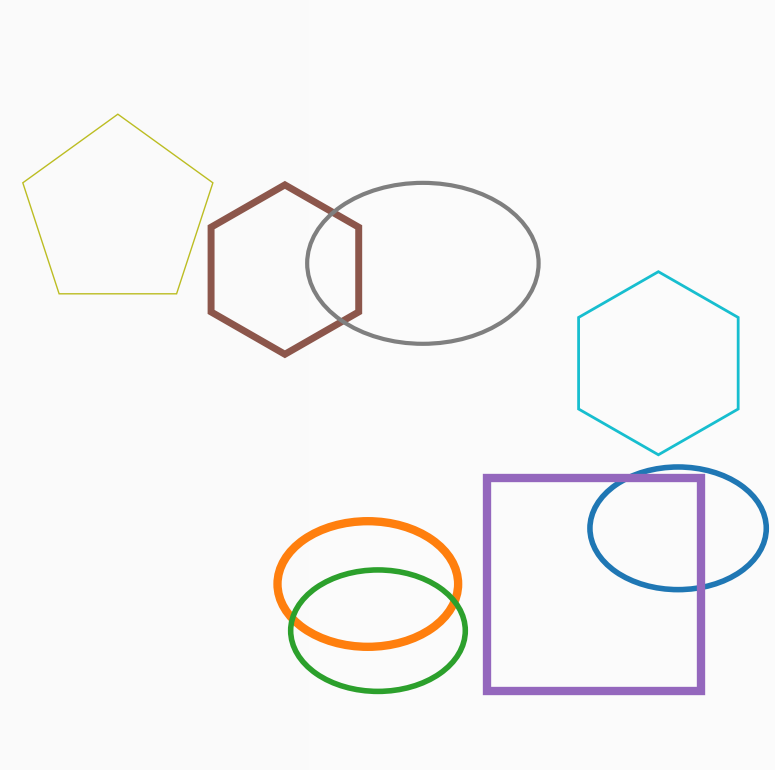[{"shape": "oval", "thickness": 2, "radius": 0.57, "center": [0.875, 0.314]}, {"shape": "oval", "thickness": 3, "radius": 0.58, "center": [0.475, 0.242]}, {"shape": "oval", "thickness": 2, "radius": 0.56, "center": [0.488, 0.181]}, {"shape": "square", "thickness": 3, "radius": 0.69, "center": [0.767, 0.241]}, {"shape": "hexagon", "thickness": 2.5, "radius": 0.55, "center": [0.368, 0.65]}, {"shape": "oval", "thickness": 1.5, "radius": 0.75, "center": [0.546, 0.658]}, {"shape": "pentagon", "thickness": 0.5, "radius": 0.64, "center": [0.152, 0.723]}, {"shape": "hexagon", "thickness": 1, "radius": 0.59, "center": [0.85, 0.528]}]